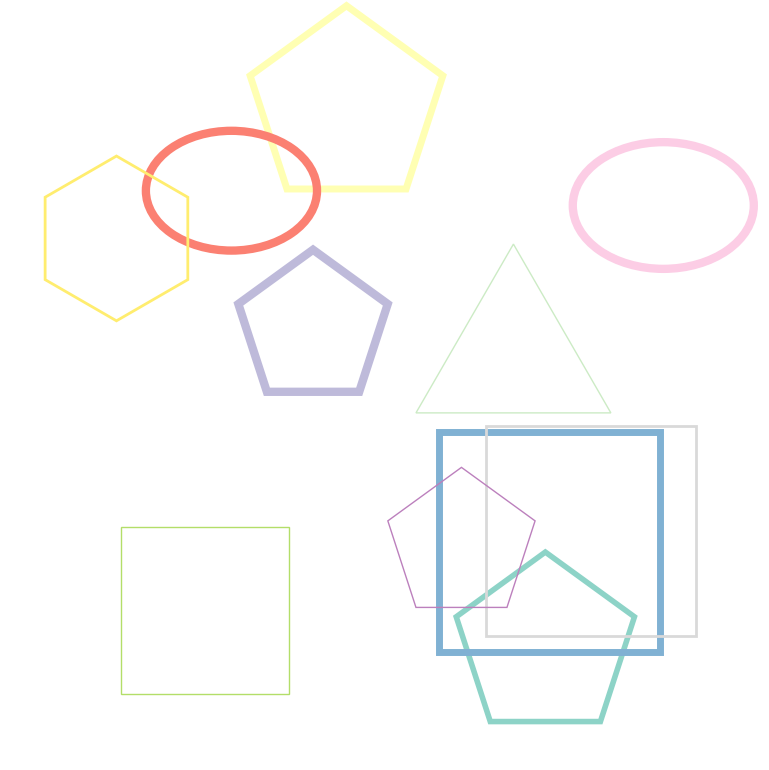[{"shape": "pentagon", "thickness": 2, "radius": 0.61, "center": [0.708, 0.161]}, {"shape": "pentagon", "thickness": 2.5, "radius": 0.66, "center": [0.45, 0.861]}, {"shape": "pentagon", "thickness": 3, "radius": 0.51, "center": [0.407, 0.574]}, {"shape": "oval", "thickness": 3, "radius": 0.56, "center": [0.301, 0.752]}, {"shape": "square", "thickness": 2.5, "radius": 0.72, "center": [0.713, 0.296]}, {"shape": "square", "thickness": 0.5, "radius": 0.54, "center": [0.266, 0.207]}, {"shape": "oval", "thickness": 3, "radius": 0.59, "center": [0.861, 0.733]}, {"shape": "square", "thickness": 1, "radius": 0.68, "center": [0.767, 0.31]}, {"shape": "pentagon", "thickness": 0.5, "radius": 0.5, "center": [0.599, 0.292]}, {"shape": "triangle", "thickness": 0.5, "radius": 0.73, "center": [0.667, 0.537]}, {"shape": "hexagon", "thickness": 1, "radius": 0.53, "center": [0.151, 0.69]}]